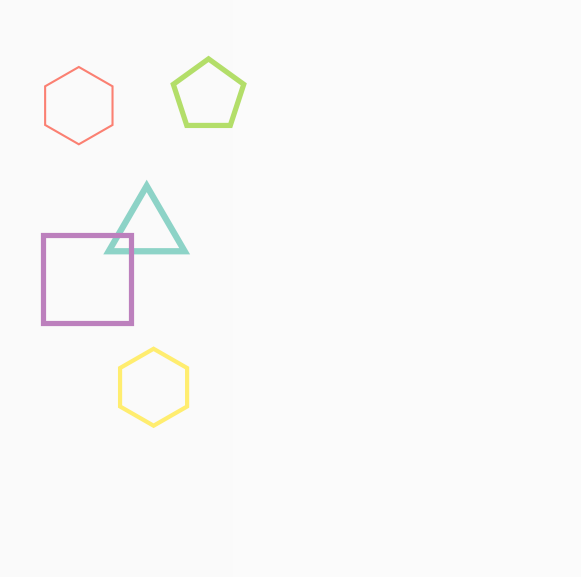[{"shape": "triangle", "thickness": 3, "radius": 0.38, "center": [0.252, 0.602]}, {"shape": "hexagon", "thickness": 1, "radius": 0.33, "center": [0.136, 0.816]}, {"shape": "pentagon", "thickness": 2.5, "radius": 0.32, "center": [0.359, 0.833]}, {"shape": "square", "thickness": 2.5, "radius": 0.38, "center": [0.15, 0.516]}, {"shape": "hexagon", "thickness": 2, "radius": 0.33, "center": [0.264, 0.329]}]